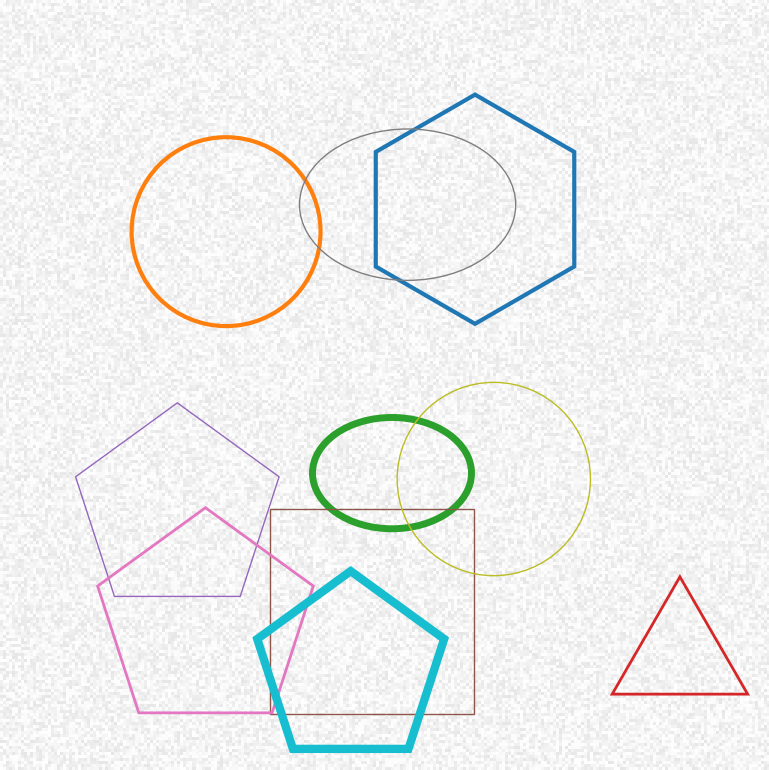[{"shape": "hexagon", "thickness": 1.5, "radius": 0.74, "center": [0.617, 0.728]}, {"shape": "circle", "thickness": 1.5, "radius": 0.61, "center": [0.294, 0.699]}, {"shape": "oval", "thickness": 2.5, "radius": 0.52, "center": [0.509, 0.386]}, {"shape": "triangle", "thickness": 1, "radius": 0.51, "center": [0.883, 0.149]}, {"shape": "pentagon", "thickness": 0.5, "radius": 0.69, "center": [0.23, 0.338]}, {"shape": "square", "thickness": 0.5, "radius": 0.66, "center": [0.483, 0.206]}, {"shape": "pentagon", "thickness": 1, "radius": 0.74, "center": [0.267, 0.193]}, {"shape": "oval", "thickness": 0.5, "radius": 0.7, "center": [0.529, 0.734]}, {"shape": "circle", "thickness": 0.5, "radius": 0.63, "center": [0.641, 0.378]}, {"shape": "pentagon", "thickness": 3, "radius": 0.64, "center": [0.455, 0.131]}]